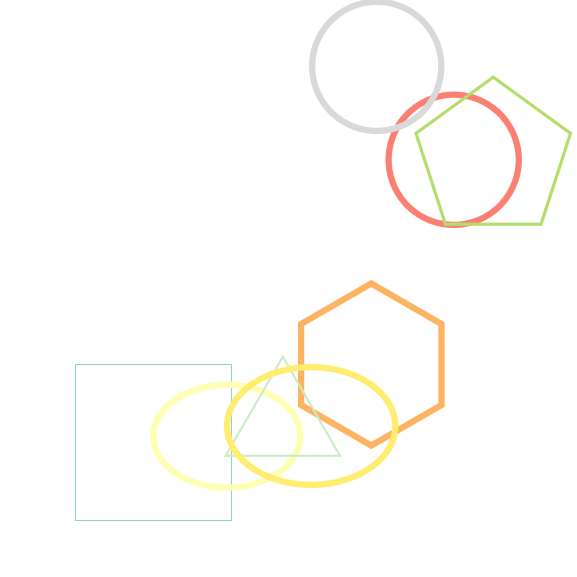[{"shape": "square", "thickness": 0.5, "radius": 0.68, "center": [0.265, 0.234]}, {"shape": "oval", "thickness": 3, "radius": 0.64, "center": [0.393, 0.244]}, {"shape": "circle", "thickness": 3, "radius": 0.56, "center": [0.786, 0.722]}, {"shape": "hexagon", "thickness": 3, "radius": 0.7, "center": [0.643, 0.368]}, {"shape": "pentagon", "thickness": 1.5, "radius": 0.7, "center": [0.854, 0.725]}, {"shape": "circle", "thickness": 3, "radius": 0.56, "center": [0.652, 0.884]}, {"shape": "triangle", "thickness": 1, "radius": 0.57, "center": [0.49, 0.267]}, {"shape": "oval", "thickness": 3, "radius": 0.73, "center": [0.539, 0.262]}]